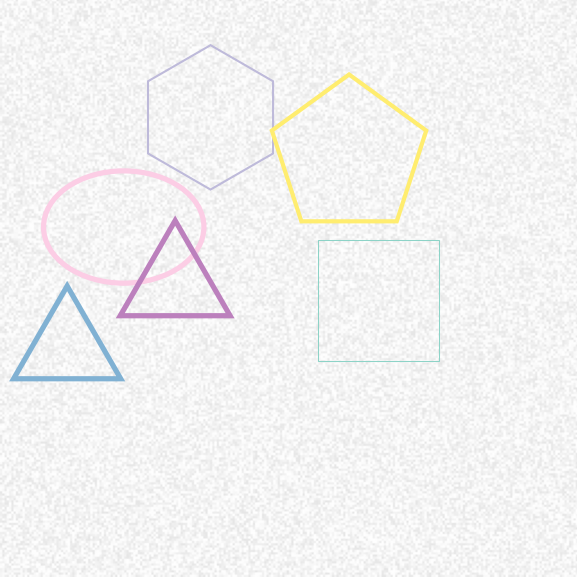[{"shape": "square", "thickness": 0.5, "radius": 0.52, "center": [0.656, 0.479]}, {"shape": "hexagon", "thickness": 1, "radius": 0.63, "center": [0.365, 0.796]}, {"shape": "triangle", "thickness": 2.5, "radius": 0.54, "center": [0.116, 0.397]}, {"shape": "oval", "thickness": 2.5, "radius": 0.69, "center": [0.214, 0.606]}, {"shape": "triangle", "thickness": 2.5, "radius": 0.55, "center": [0.303, 0.507]}, {"shape": "pentagon", "thickness": 2, "radius": 0.7, "center": [0.604, 0.73]}]